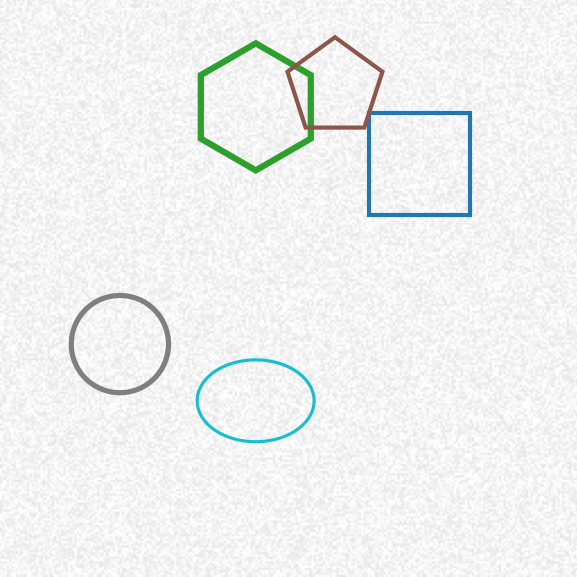[{"shape": "square", "thickness": 2, "radius": 0.44, "center": [0.726, 0.715]}, {"shape": "hexagon", "thickness": 3, "radius": 0.55, "center": [0.443, 0.814]}, {"shape": "pentagon", "thickness": 2, "radius": 0.43, "center": [0.58, 0.848]}, {"shape": "circle", "thickness": 2.5, "radius": 0.42, "center": [0.208, 0.403]}, {"shape": "oval", "thickness": 1.5, "radius": 0.51, "center": [0.443, 0.305]}]